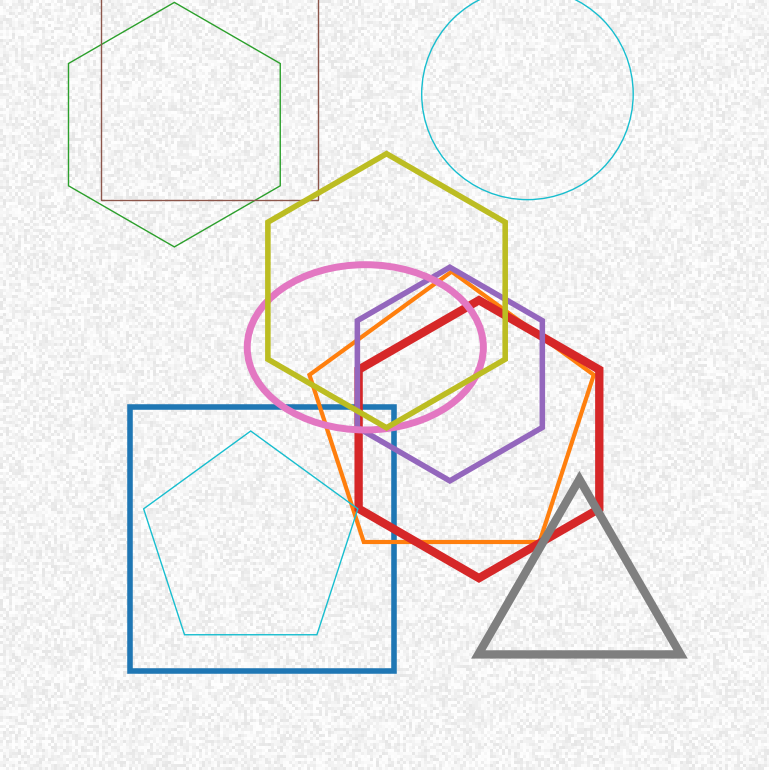[{"shape": "square", "thickness": 2, "radius": 0.86, "center": [0.34, 0.3]}, {"shape": "pentagon", "thickness": 1.5, "radius": 0.97, "center": [0.587, 0.453]}, {"shape": "hexagon", "thickness": 0.5, "radius": 0.79, "center": [0.226, 0.838]}, {"shape": "hexagon", "thickness": 3, "radius": 0.9, "center": [0.622, 0.43]}, {"shape": "hexagon", "thickness": 2, "radius": 0.69, "center": [0.584, 0.514]}, {"shape": "square", "thickness": 0.5, "radius": 0.7, "center": [0.272, 0.881]}, {"shape": "oval", "thickness": 2.5, "radius": 0.77, "center": [0.474, 0.549]}, {"shape": "triangle", "thickness": 3, "radius": 0.76, "center": [0.752, 0.226]}, {"shape": "hexagon", "thickness": 2, "radius": 0.89, "center": [0.502, 0.622]}, {"shape": "pentagon", "thickness": 0.5, "radius": 0.73, "center": [0.326, 0.294]}, {"shape": "circle", "thickness": 0.5, "radius": 0.69, "center": [0.685, 0.878]}]